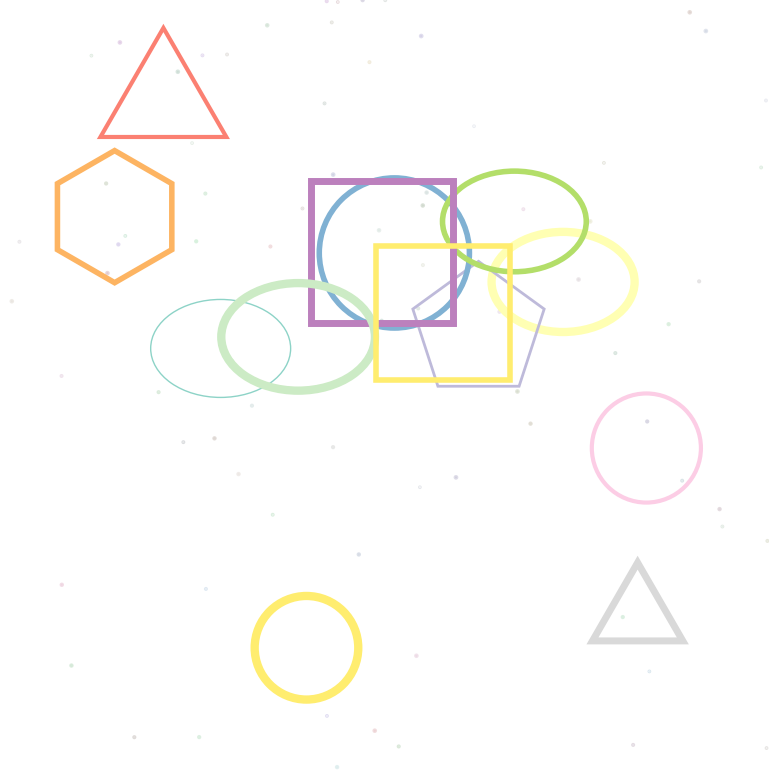[{"shape": "oval", "thickness": 0.5, "radius": 0.45, "center": [0.287, 0.547]}, {"shape": "oval", "thickness": 3, "radius": 0.46, "center": [0.731, 0.634]}, {"shape": "pentagon", "thickness": 1, "radius": 0.45, "center": [0.621, 0.571]}, {"shape": "triangle", "thickness": 1.5, "radius": 0.47, "center": [0.212, 0.869]}, {"shape": "circle", "thickness": 2, "radius": 0.49, "center": [0.512, 0.671]}, {"shape": "hexagon", "thickness": 2, "radius": 0.43, "center": [0.149, 0.719]}, {"shape": "oval", "thickness": 2, "radius": 0.47, "center": [0.668, 0.712]}, {"shape": "circle", "thickness": 1.5, "radius": 0.35, "center": [0.839, 0.418]}, {"shape": "triangle", "thickness": 2.5, "radius": 0.34, "center": [0.828, 0.202]}, {"shape": "square", "thickness": 2.5, "radius": 0.46, "center": [0.496, 0.673]}, {"shape": "oval", "thickness": 3, "radius": 0.5, "center": [0.387, 0.563]}, {"shape": "square", "thickness": 2, "radius": 0.43, "center": [0.575, 0.593]}, {"shape": "circle", "thickness": 3, "radius": 0.34, "center": [0.398, 0.159]}]